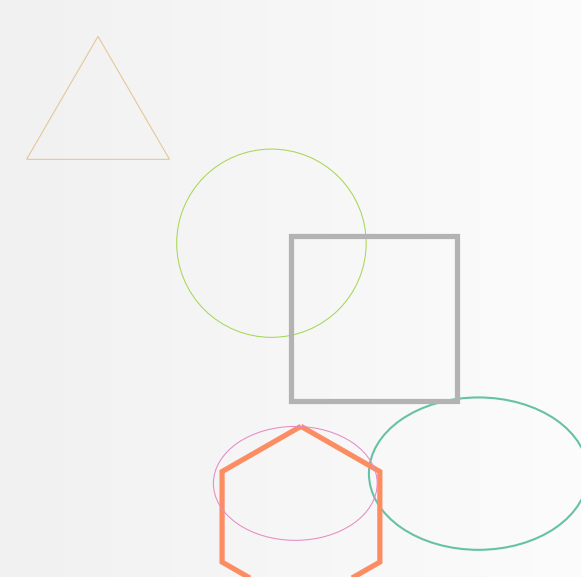[{"shape": "oval", "thickness": 1, "radius": 0.94, "center": [0.823, 0.179]}, {"shape": "hexagon", "thickness": 2.5, "radius": 0.78, "center": [0.518, 0.104]}, {"shape": "oval", "thickness": 0.5, "radius": 0.7, "center": [0.508, 0.162]}, {"shape": "circle", "thickness": 0.5, "radius": 0.81, "center": [0.467, 0.578]}, {"shape": "triangle", "thickness": 0.5, "radius": 0.71, "center": [0.169, 0.794]}, {"shape": "square", "thickness": 2.5, "radius": 0.71, "center": [0.643, 0.447]}]